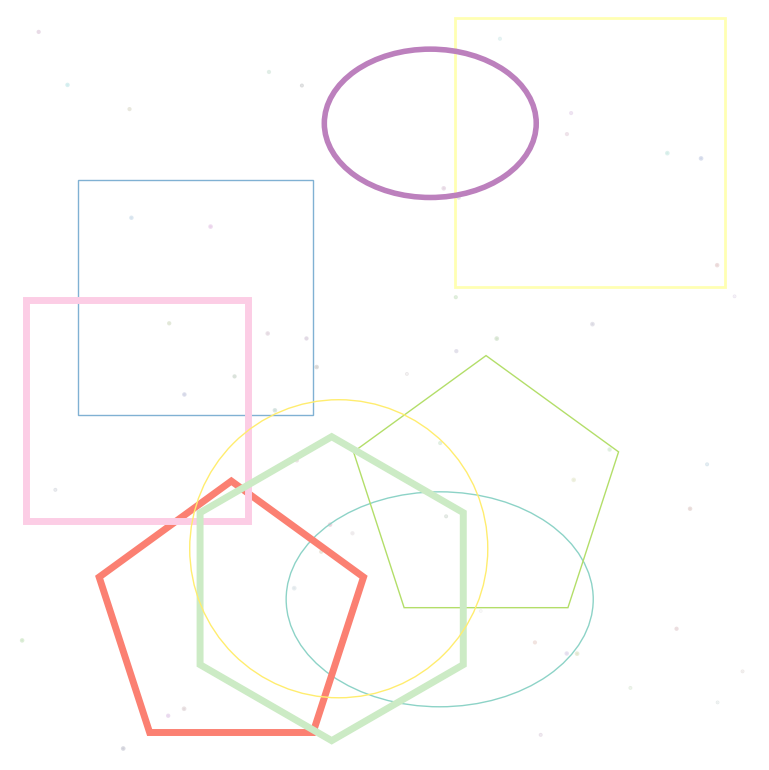[{"shape": "oval", "thickness": 0.5, "radius": 1.0, "center": [0.571, 0.222]}, {"shape": "square", "thickness": 1, "radius": 0.88, "center": [0.766, 0.802]}, {"shape": "pentagon", "thickness": 2.5, "radius": 0.9, "center": [0.3, 0.195]}, {"shape": "square", "thickness": 0.5, "radius": 0.76, "center": [0.254, 0.614]}, {"shape": "pentagon", "thickness": 0.5, "radius": 0.9, "center": [0.631, 0.357]}, {"shape": "square", "thickness": 2.5, "radius": 0.72, "center": [0.178, 0.467]}, {"shape": "oval", "thickness": 2, "radius": 0.69, "center": [0.559, 0.84]}, {"shape": "hexagon", "thickness": 2.5, "radius": 0.99, "center": [0.431, 0.235]}, {"shape": "circle", "thickness": 0.5, "radius": 0.97, "center": [0.44, 0.287]}]